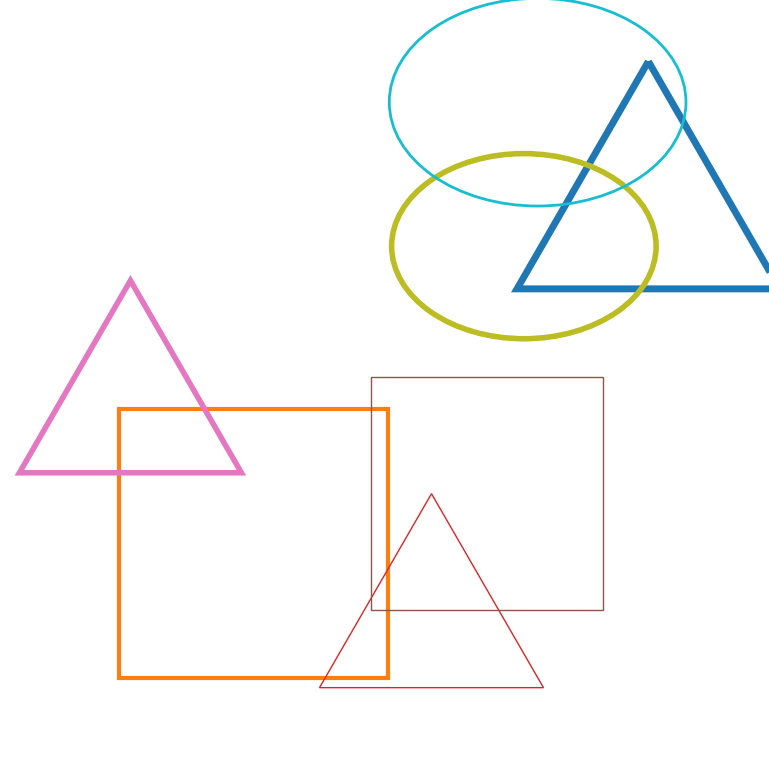[{"shape": "triangle", "thickness": 2.5, "radius": 0.98, "center": [0.842, 0.723]}, {"shape": "square", "thickness": 1.5, "radius": 0.87, "center": [0.329, 0.294]}, {"shape": "triangle", "thickness": 0.5, "radius": 0.84, "center": [0.56, 0.191]}, {"shape": "square", "thickness": 0.5, "radius": 0.76, "center": [0.632, 0.359]}, {"shape": "triangle", "thickness": 2, "radius": 0.83, "center": [0.169, 0.469]}, {"shape": "oval", "thickness": 2, "radius": 0.86, "center": [0.68, 0.68]}, {"shape": "oval", "thickness": 1, "radius": 0.96, "center": [0.698, 0.867]}]